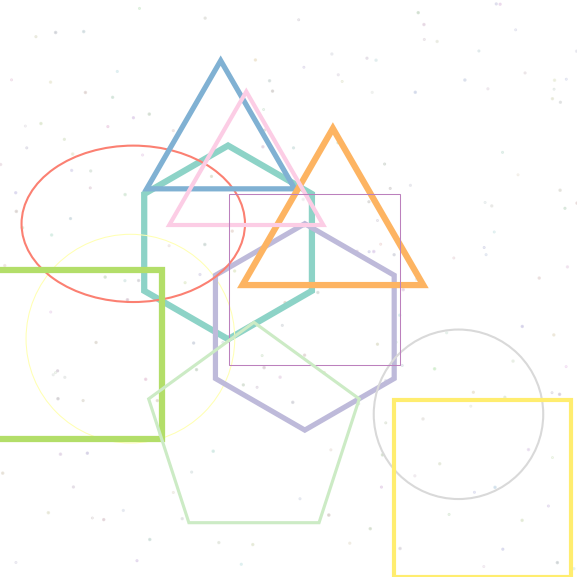[{"shape": "hexagon", "thickness": 3, "radius": 0.84, "center": [0.395, 0.579]}, {"shape": "circle", "thickness": 0.5, "radius": 0.9, "center": [0.226, 0.413]}, {"shape": "hexagon", "thickness": 2.5, "radius": 0.89, "center": [0.528, 0.433]}, {"shape": "oval", "thickness": 1, "radius": 0.97, "center": [0.231, 0.612]}, {"shape": "triangle", "thickness": 2.5, "radius": 0.74, "center": [0.382, 0.746]}, {"shape": "triangle", "thickness": 3, "radius": 0.9, "center": [0.576, 0.596]}, {"shape": "square", "thickness": 3, "radius": 0.73, "center": [0.134, 0.386]}, {"shape": "triangle", "thickness": 2, "radius": 0.77, "center": [0.426, 0.687]}, {"shape": "circle", "thickness": 1, "radius": 0.73, "center": [0.794, 0.282]}, {"shape": "square", "thickness": 0.5, "radius": 0.74, "center": [0.545, 0.515]}, {"shape": "pentagon", "thickness": 1.5, "radius": 0.96, "center": [0.44, 0.249]}, {"shape": "square", "thickness": 2, "radius": 0.77, "center": [0.836, 0.154]}]